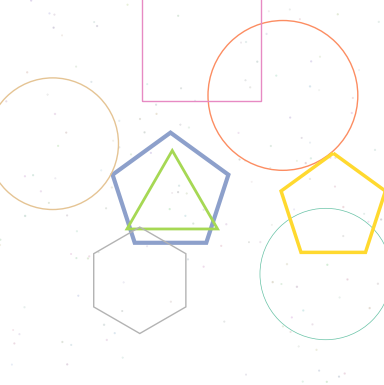[{"shape": "circle", "thickness": 0.5, "radius": 0.85, "center": [0.846, 0.288]}, {"shape": "circle", "thickness": 1, "radius": 0.97, "center": [0.735, 0.752]}, {"shape": "pentagon", "thickness": 3, "radius": 0.79, "center": [0.443, 0.497]}, {"shape": "square", "thickness": 1, "radius": 0.77, "center": [0.523, 0.893]}, {"shape": "triangle", "thickness": 2, "radius": 0.68, "center": [0.447, 0.473]}, {"shape": "pentagon", "thickness": 2.5, "radius": 0.71, "center": [0.866, 0.46]}, {"shape": "circle", "thickness": 1, "radius": 0.85, "center": [0.137, 0.627]}, {"shape": "hexagon", "thickness": 1, "radius": 0.69, "center": [0.363, 0.272]}]